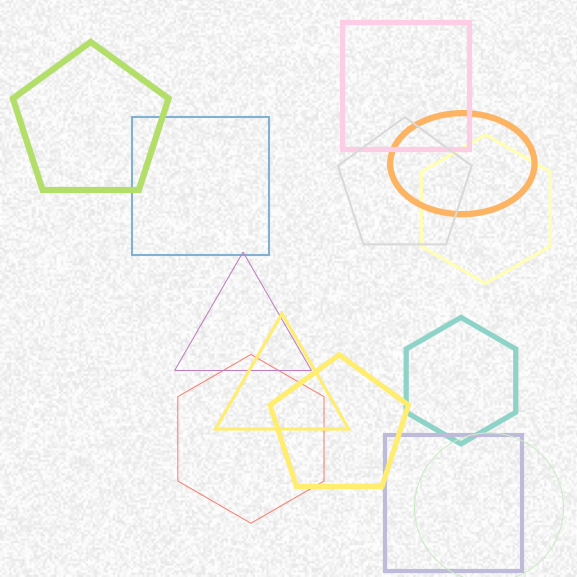[{"shape": "hexagon", "thickness": 2.5, "radius": 0.55, "center": [0.798, 0.34]}, {"shape": "hexagon", "thickness": 1.5, "radius": 0.64, "center": [0.841, 0.637]}, {"shape": "square", "thickness": 2, "radius": 0.59, "center": [0.785, 0.128]}, {"shape": "hexagon", "thickness": 0.5, "radius": 0.73, "center": [0.434, 0.239]}, {"shape": "square", "thickness": 1, "radius": 0.59, "center": [0.347, 0.677]}, {"shape": "oval", "thickness": 3, "radius": 0.62, "center": [0.801, 0.716]}, {"shape": "pentagon", "thickness": 3, "radius": 0.71, "center": [0.157, 0.785]}, {"shape": "square", "thickness": 2.5, "radius": 0.55, "center": [0.702, 0.851]}, {"shape": "pentagon", "thickness": 1, "radius": 0.61, "center": [0.701, 0.675]}, {"shape": "triangle", "thickness": 0.5, "radius": 0.68, "center": [0.421, 0.426]}, {"shape": "circle", "thickness": 0.5, "radius": 0.64, "center": [0.847, 0.12]}, {"shape": "pentagon", "thickness": 2.5, "radius": 0.63, "center": [0.587, 0.259]}, {"shape": "triangle", "thickness": 1.5, "radius": 0.67, "center": [0.488, 0.323]}]